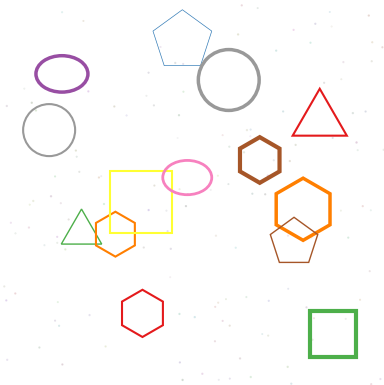[{"shape": "hexagon", "thickness": 1.5, "radius": 0.31, "center": [0.37, 0.186]}, {"shape": "triangle", "thickness": 1.5, "radius": 0.41, "center": [0.831, 0.688]}, {"shape": "pentagon", "thickness": 0.5, "radius": 0.4, "center": [0.474, 0.894]}, {"shape": "triangle", "thickness": 1, "radius": 0.3, "center": [0.212, 0.396]}, {"shape": "square", "thickness": 3, "radius": 0.29, "center": [0.865, 0.133]}, {"shape": "oval", "thickness": 2.5, "radius": 0.34, "center": [0.161, 0.808]}, {"shape": "hexagon", "thickness": 2.5, "radius": 0.4, "center": [0.787, 0.456]}, {"shape": "hexagon", "thickness": 1.5, "radius": 0.29, "center": [0.3, 0.392]}, {"shape": "square", "thickness": 1.5, "radius": 0.4, "center": [0.366, 0.476]}, {"shape": "pentagon", "thickness": 1, "radius": 0.32, "center": [0.764, 0.371]}, {"shape": "hexagon", "thickness": 3, "radius": 0.3, "center": [0.675, 0.584]}, {"shape": "oval", "thickness": 2, "radius": 0.32, "center": [0.486, 0.539]}, {"shape": "circle", "thickness": 1.5, "radius": 0.34, "center": [0.128, 0.662]}, {"shape": "circle", "thickness": 2.5, "radius": 0.4, "center": [0.594, 0.792]}]